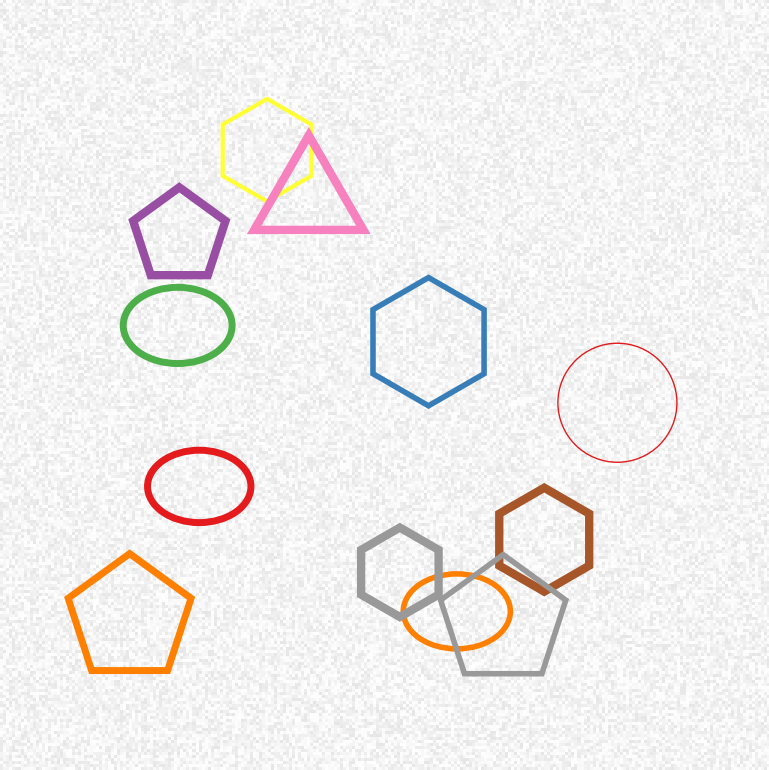[{"shape": "circle", "thickness": 0.5, "radius": 0.39, "center": [0.802, 0.477]}, {"shape": "oval", "thickness": 2.5, "radius": 0.34, "center": [0.259, 0.368]}, {"shape": "hexagon", "thickness": 2, "radius": 0.42, "center": [0.557, 0.556]}, {"shape": "oval", "thickness": 2.5, "radius": 0.35, "center": [0.231, 0.577]}, {"shape": "pentagon", "thickness": 3, "radius": 0.32, "center": [0.233, 0.694]}, {"shape": "pentagon", "thickness": 2.5, "radius": 0.42, "center": [0.168, 0.197]}, {"shape": "oval", "thickness": 2, "radius": 0.35, "center": [0.593, 0.206]}, {"shape": "hexagon", "thickness": 1.5, "radius": 0.33, "center": [0.347, 0.805]}, {"shape": "hexagon", "thickness": 3, "radius": 0.34, "center": [0.707, 0.299]}, {"shape": "triangle", "thickness": 3, "radius": 0.41, "center": [0.401, 0.742]}, {"shape": "hexagon", "thickness": 3, "radius": 0.29, "center": [0.519, 0.257]}, {"shape": "pentagon", "thickness": 2, "radius": 0.43, "center": [0.653, 0.194]}]